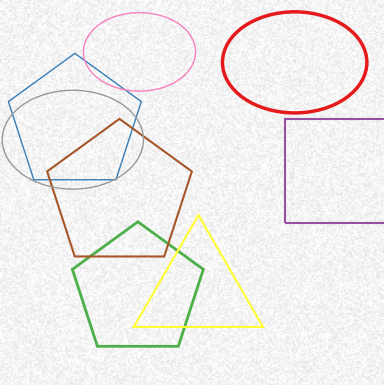[{"shape": "oval", "thickness": 2.5, "radius": 0.94, "center": [0.765, 0.838]}, {"shape": "pentagon", "thickness": 1, "radius": 0.91, "center": [0.194, 0.68]}, {"shape": "pentagon", "thickness": 2, "radius": 0.89, "center": [0.358, 0.245]}, {"shape": "square", "thickness": 1.5, "radius": 0.68, "center": [0.877, 0.555]}, {"shape": "triangle", "thickness": 1.5, "radius": 0.97, "center": [0.515, 0.248]}, {"shape": "pentagon", "thickness": 1.5, "radius": 0.99, "center": [0.31, 0.494]}, {"shape": "oval", "thickness": 1, "radius": 0.73, "center": [0.362, 0.865]}, {"shape": "oval", "thickness": 1, "radius": 0.92, "center": [0.189, 0.637]}]